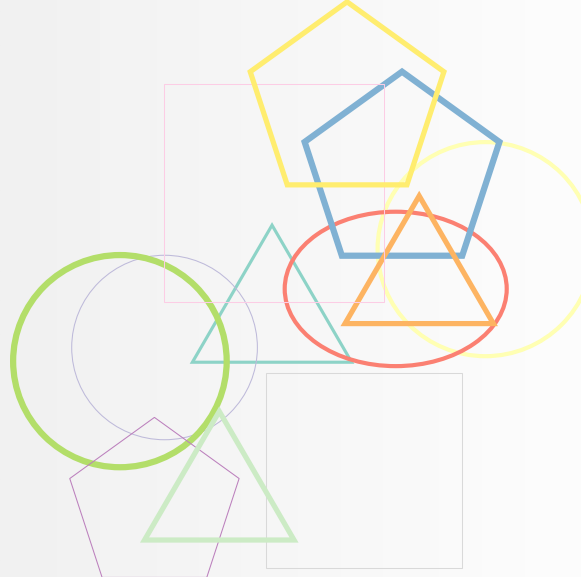[{"shape": "triangle", "thickness": 1.5, "radius": 0.79, "center": [0.468, 0.451]}, {"shape": "circle", "thickness": 2, "radius": 0.93, "center": [0.835, 0.568]}, {"shape": "circle", "thickness": 0.5, "radius": 0.8, "center": [0.283, 0.397]}, {"shape": "oval", "thickness": 2, "radius": 0.95, "center": [0.681, 0.499]}, {"shape": "pentagon", "thickness": 3, "radius": 0.88, "center": [0.692, 0.699]}, {"shape": "triangle", "thickness": 2.5, "radius": 0.74, "center": [0.721, 0.512]}, {"shape": "circle", "thickness": 3, "radius": 0.92, "center": [0.206, 0.374]}, {"shape": "square", "thickness": 0.5, "radius": 0.95, "center": [0.472, 0.665]}, {"shape": "square", "thickness": 0.5, "radius": 0.84, "center": [0.627, 0.185]}, {"shape": "pentagon", "thickness": 0.5, "radius": 0.77, "center": [0.266, 0.123]}, {"shape": "triangle", "thickness": 2.5, "radius": 0.74, "center": [0.377, 0.138]}, {"shape": "pentagon", "thickness": 2.5, "radius": 0.88, "center": [0.597, 0.821]}]